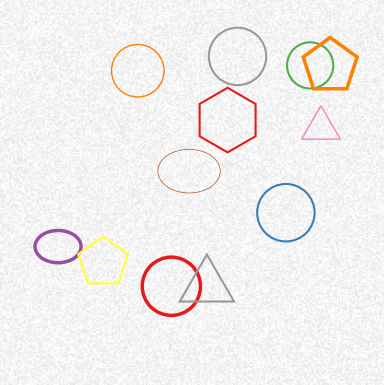[{"shape": "circle", "thickness": 2.5, "radius": 0.38, "center": [0.445, 0.256]}, {"shape": "hexagon", "thickness": 1.5, "radius": 0.42, "center": [0.591, 0.688]}, {"shape": "circle", "thickness": 1.5, "radius": 0.37, "center": [0.743, 0.448]}, {"shape": "circle", "thickness": 1.5, "radius": 0.3, "center": [0.806, 0.83]}, {"shape": "oval", "thickness": 2.5, "radius": 0.3, "center": [0.151, 0.359]}, {"shape": "circle", "thickness": 1, "radius": 0.34, "center": [0.358, 0.816]}, {"shape": "pentagon", "thickness": 2.5, "radius": 0.37, "center": [0.858, 0.829]}, {"shape": "pentagon", "thickness": 1.5, "radius": 0.34, "center": [0.268, 0.319]}, {"shape": "oval", "thickness": 0.5, "radius": 0.4, "center": [0.491, 0.555]}, {"shape": "triangle", "thickness": 1, "radius": 0.29, "center": [0.834, 0.668]}, {"shape": "circle", "thickness": 1.5, "radius": 0.37, "center": [0.617, 0.853]}, {"shape": "triangle", "thickness": 1.5, "radius": 0.41, "center": [0.537, 0.258]}]